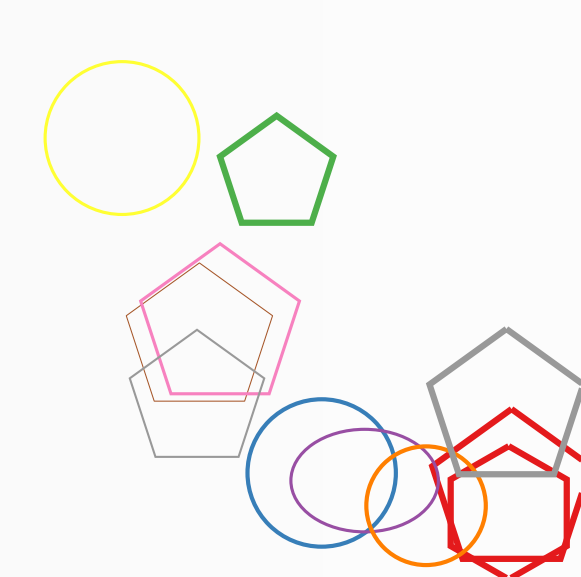[{"shape": "hexagon", "thickness": 3, "radius": 0.58, "center": [0.875, 0.111]}, {"shape": "pentagon", "thickness": 3, "radius": 0.72, "center": [0.88, 0.147]}, {"shape": "circle", "thickness": 2, "radius": 0.64, "center": [0.553, 0.18]}, {"shape": "pentagon", "thickness": 3, "radius": 0.51, "center": [0.476, 0.696]}, {"shape": "oval", "thickness": 1.5, "radius": 0.63, "center": [0.627, 0.167]}, {"shape": "circle", "thickness": 2, "radius": 0.51, "center": [0.733, 0.123]}, {"shape": "circle", "thickness": 1.5, "radius": 0.66, "center": [0.21, 0.76]}, {"shape": "pentagon", "thickness": 0.5, "radius": 0.66, "center": [0.343, 0.412]}, {"shape": "pentagon", "thickness": 1.5, "radius": 0.72, "center": [0.379, 0.433]}, {"shape": "pentagon", "thickness": 3, "radius": 0.7, "center": [0.871, 0.29]}, {"shape": "pentagon", "thickness": 1, "radius": 0.61, "center": [0.339, 0.306]}]